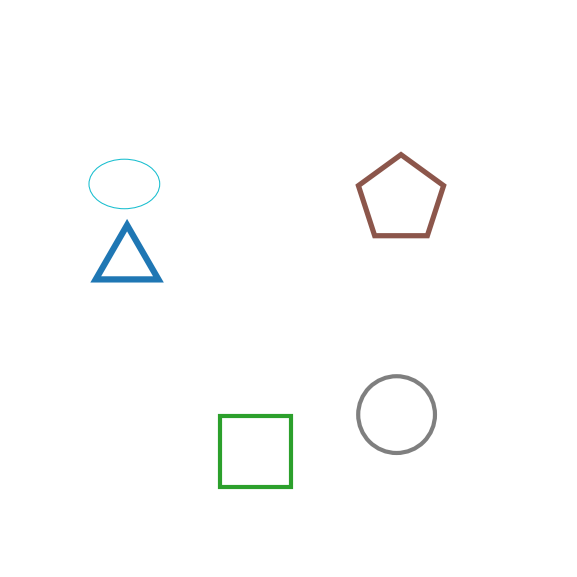[{"shape": "triangle", "thickness": 3, "radius": 0.31, "center": [0.22, 0.547]}, {"shape": "square", "thickness": 2, "radius": 0.31, "center": [0.442, 0.218]}, {"shape": "pentagon", "thickness": 2.5, "radius": 0.39, "center": [0.694, 0.654]}, {"shape": "circle", "thickness": 2, "radius": 0.33, "center": [0.687, 0.281]}, {"shape": "oval", "thickness": 0.5, "radius": 0.31, "center": [0.215, 0.681]}]